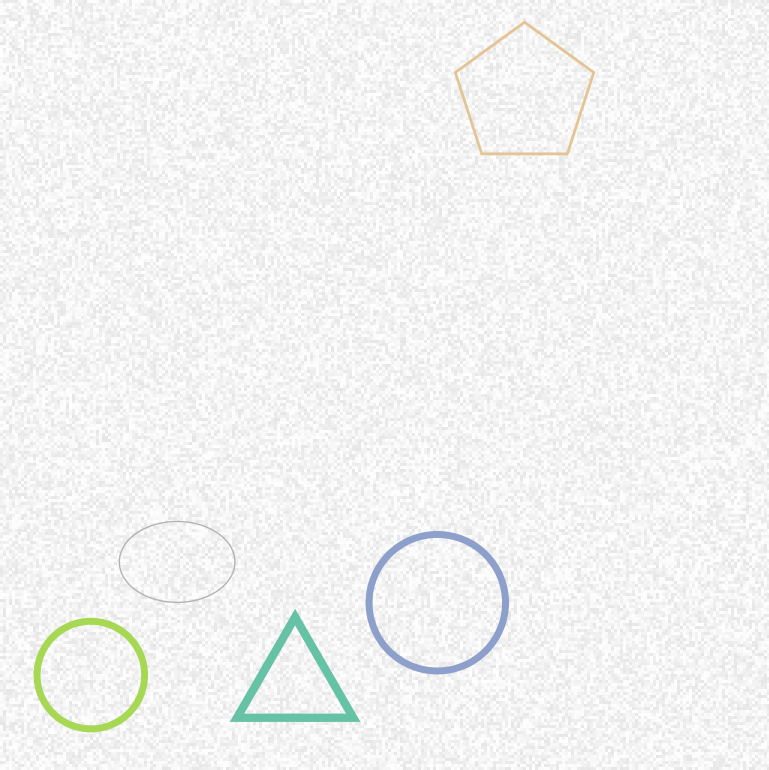[{"shape": "triangle", "thickness": 3, "radius": 0.44, "center": [0.383, 0.111]}, {"shape": "circle", "thickness": 2.5, "radius": 0.44, "center": [0.568, 0.217]}, {"shape": "circle", "thickness": 2.5, "radius": 0.35, "center": [0.118, 0.123]}, {"shape": "pentagon", "thickness": 1, "radius": 0.47, "center": [0.681, 0.877]}, {"shape": "oval", "thickness": 0.5, "radius": 0.38, "center": [0.23, 0.27]}]